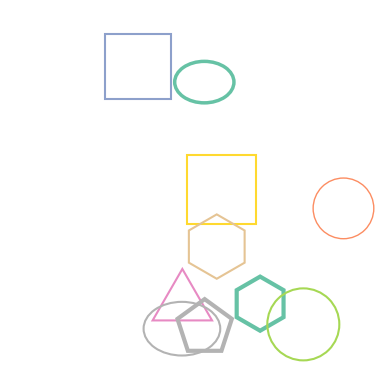[{"shape": "hexagon", "thickness": 3, "radius": 0.35, "center": [0.676, 0.211]}, {"shape": "oval", "thickness": 2.5, "radius": 0.38, "center": [0.531, 0.787]}, {"shape": "circle", "thickness": 1, "radius": 0.39, "center": [0.892, 0.459]}, {"shape": "square", "thickness": 1.5, "radius": 0.43, "center": [0.358, 0.827]}, {"shape": "triangle", "thickness": 1.5, "radius": 0.45, "center": [0.474, 0.212]}, {"shape": "circle", "thickness": 1.5, "radius": 0.47, "center": [0.788, 0.157]}, {"shape": "square", "thickness": 1.5, "radius": 0.45, "center": [0.576, 0.508]}, {"shape": "hexagon", "thickness": 1.5, "radius": 0.42, "center": [0.563, 0.36]}, {"shape": "oval", "thickness": 1.5, "radius": 0.5, "center": [0.473, 0.146]}, {"shape": "pentagon", "thickness": 3, "radius": 0.37, "center": [0.532, 0.149]}]